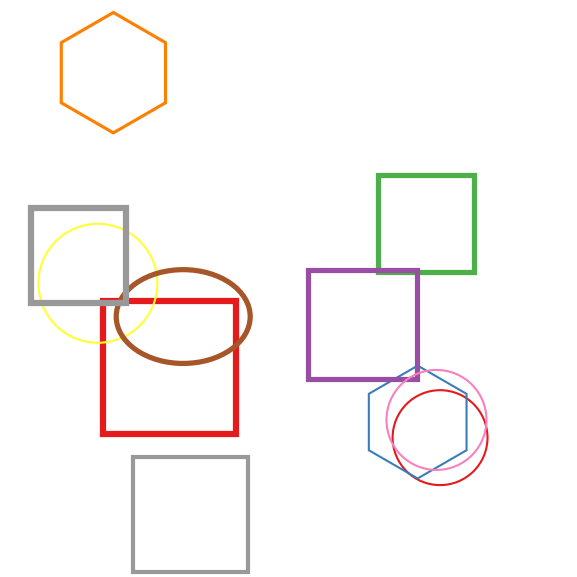[{"shape": "square", "thickness": 3, "radius": 0.57, "center": [0.294, 0.362]}, {"shape": "circle", "thickness": 1, "radius": 0.41, "center": [0.762, 0.241]}, {"shape": "hexagon", "thickness": 1, "radius": 0.49, "center": [0.723, 0.268]}, {"shape": "square", "thickness": 2.5, "radius": 0.42, "center": [0.738, 0.612]}, {"shape": "square", "thickness": 2.5, "radius": 0.47, "center": [0.628, 0.437]}, {"shape": "hexagon", "thickness": 1.5, "radius": 0.52, "center": [0.196, 0.873]}, {"shape": "circle", "thickness": 1, "radius": 0.52, "center": [0.169, 0.509]}, {"shape": "oval", "thickness": 2.5, "radius": 0.58, "center": [0.317, 0.451]}, {"shape": "circle", "thickness": 1, "radius": 0.43, "center": [0.756, 0.272]}, {"shape": "square", "thickness": 2, "radius": 0.5, "center": [0.33, 0.109]}, {"shape": "square", "thickness": 3, "radius": 0.41, "center": [0.137, 0.557]}]